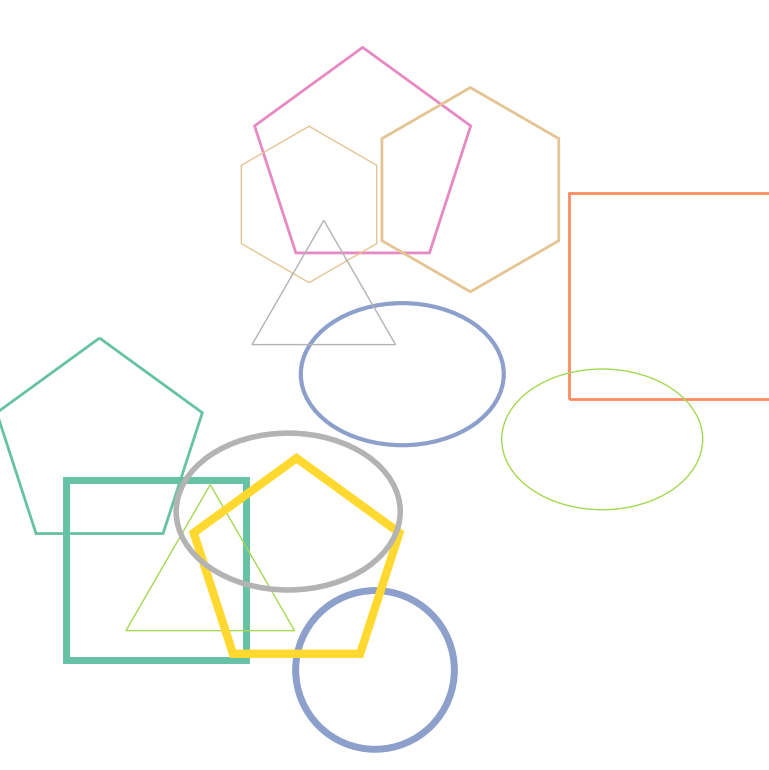[{"shape": "pentagon", "thickness": 1, "radius": 0.7, "center": [0.129, 0.421]}, {"shape": "square", "thickness": 2.5, "radius": 0.58, "center": [0.202, 0.26]}, {"shape": "square", "thickness": 1, "radius": 0.67, "center": [0.873, 0.615]}, {"shape": "circle", "thickness": 2.5, "radius": 0.52, "center": [0.487, 0.13]}, {"shape": "oval", "thickness": 1.5, "radius": 0.66, "center": [0.522, 0.514]}, {"shape": "pentagon", "thickness": 1, "radius": 0.74, "center": [0.471, 0.791]}, {"shape": "triangle", "thickness": 0.5, "radius": 0.63, "center": [0.273, 0.244]}, {"shape": "oval", "thickness": 0.5, "radius": 0.65, "center": [0.782, 0.429]}, {"shape": "pentagon", "thickness": 3, "radius": 0.7, "center": [0.385, 0.265]}, {"shape": "hexagon", "thickness": 1, "radius": 0.66, "center": [0.611, 0.754]}, {"shape": "hexagon", "thickness": 0.5, "radius": 0.51, "center": [0.401, 0.734]}, {"shape": "triangle", "thickness": 0.5, "radius": 0.54, "center": [0.421, 0.606]}, {"shape": "oval", "thickness": 2, "radius": 0.73, "center": [0.374, 0.336]}]